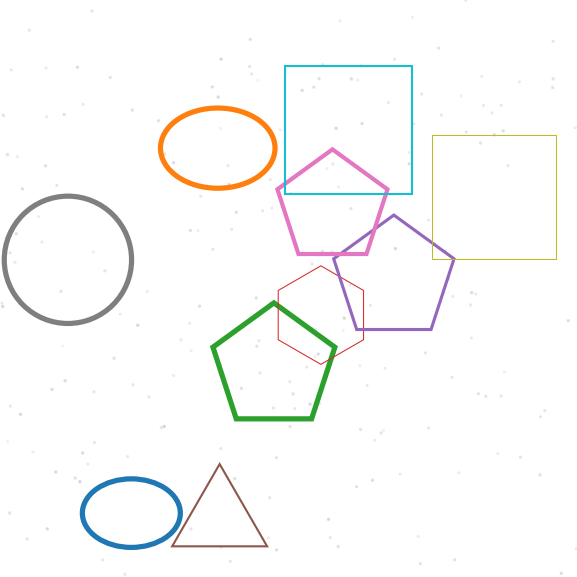[{"shape": "oval", "thickness": 2.5, "radius": 0.42, "center": [0.227, 0.111]}, {"shape": "oval", "thickness": 2.5, "radius": 0.5, "center": [0.377, 0.743]}, {"shape": "pentagon", "thickness": 2.5, "radius": 0.55, "center": [0.474, 0.364]}, {"shape": "hexagon", "thickness": 0.5, "radius": 0.43, "center": [0.556, 0.454]}, {"shape": "pentagon", "thickness": 1.5, "radius": 0.55, "center": [0.682, 0.517]}, {"shape": "triangle", "thickness": 1, "radius": 0.47, "center": [0.38, 0.101]}, {"shape": "pentagon", "thickness": 2, "radius": 0.5, "center": [0.576, 0.64]}, {"shape": "circle", "thickness": 2.5, "radius": 0.55, "center": [0.118, 0.549]}, {"shape": "square", "thickness": 0.5, "radius": 0.54, "center": [0.855, 0.658]}, {"shape": "square", "thickness": 1, "radius": 0.55, "center": [0.603, 0.774]}]